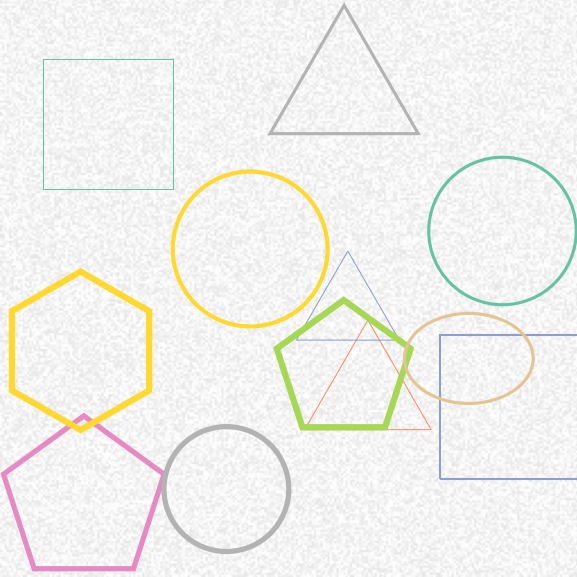[{"shape": "square", "thickness": 0.5, "radius": 0.56, "center": [0.188, 0.785]}, {"shape": "circle", "thickness": 1.5, "radius": 0.64, "center": [0.87, 0.599]}, {"shape": "triangle", "thickness": 0.5, "radius": 0.63, "center": [0.637, 0.318]}, {"shape": "triangle", "thickness": 0.5, "radius": 0.51, "center": [0.602, 0.462]}, {"shape": "square", "thickness": 1, "radius": 0.62, "center": [0.886, 0.294]}, {"shape": "pentagon", "thickness": 2.5, "radius": 0.73, "center": [0.145, 0.133]}, {"shape": "pentagon", "thickness": 3, "radius": 0.61, "center": [0.595, 0.358]}, {"shape": "circle", "thickness": 2, "radius": 0.67, "center": [0.433, 0.568]}, {"shape": "hexagon", "thickness": 3, "radius": 0.69, "center": [0.139, 0.392]}, {"shape": "oval", "thickness": 1.5, "radius": 0.56, "center": [0.812, 0.379]}, {"shape": "triangle", "thickness": 1.5, "radius": 0.74, "center": [0.596, 0.842]}, {"shape": "circle", "thickness": 2.5, "radius": 0.54, "center": [0.392, 0.152]}]